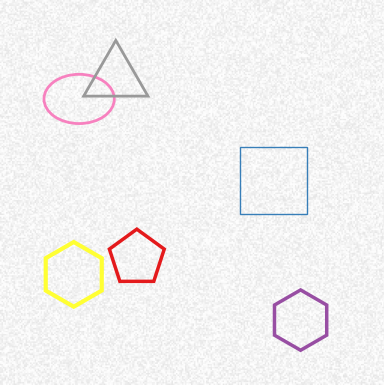[{"shape": "pentagon", "thickness": 2.5, "radius": 0.37, "center": [0.355, 0.33]}, {"shape": "square", "thickness": 1, "radius": 0.43, "center": [0.711, 0.53]}, {"shape": "hexagon", "thickness": 2.5, "radius": 0.39, "center": [0.781, 0.169]}, {"shape": "hexagon", "thickness": 3, "radius": 0.42, "center": [0.192, 0.287]}, {"shape": "oval", "thickness": 2, "radius": 0.46, "center": [0.206, 0.743]}, {"shape": "triangle", "thickness": 2, "radius": 0.48, "center": [0.301, 0.799]}]